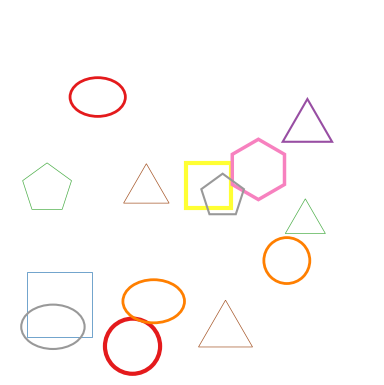[{"shape": "oval", "thickness": 2, "radius": 0.36, "center": [0.254, 0.748]}, {"shape": "circle", "thickness": 3, "radius": 0.36, "center": [0.344, 0.101]}, {"shape": "square", "thickness": 0.5, "radius": 0.42, "center": [0.154, 0.21]}, {"shape": "triangle", "thickness": 0.5, "radius": 0.3, "center": [0.793, 0.423]}, {"shape": "pentagon", "thickness": 0.5, "radius": 0.33, "center": [0.122, 0.51]}, {"shape": "triangle", "thickness": 1.5, "radius": 0.37, "center": [0.798, 0.669]}, {"shape": "oval", "thickness": 2, "radius": 0.4, "center": [0.399, 0.217]}, {"shape": "circle", "thickness": 2, "radius": 0.3, "center": [0.745, 0.323]}, {"shape": "square", "thickness": 3, "radius": 0.29, "center": [0.542, 0.517]}, {"shape": "triangle", "thickness": 0.5, "radius": 0.41, "center": [0.586, 0.139]}, {"shape": "triangle", "thickness": 0.5, "radius": 0.34, "center": [0.38, 0.507]}, {"shape": "hexagon", "thickness": 2.5, "radius": 0.39, "center": [0.671, 0.56]}, {"shape": "pentagon", "thickness": 1.5, "radius": 0.29, "center": [0.578, 0.491]}, {"shape": "oval", "thickness": 1.5, "radius": 0.41, "center": [0.137, 0.151]}]